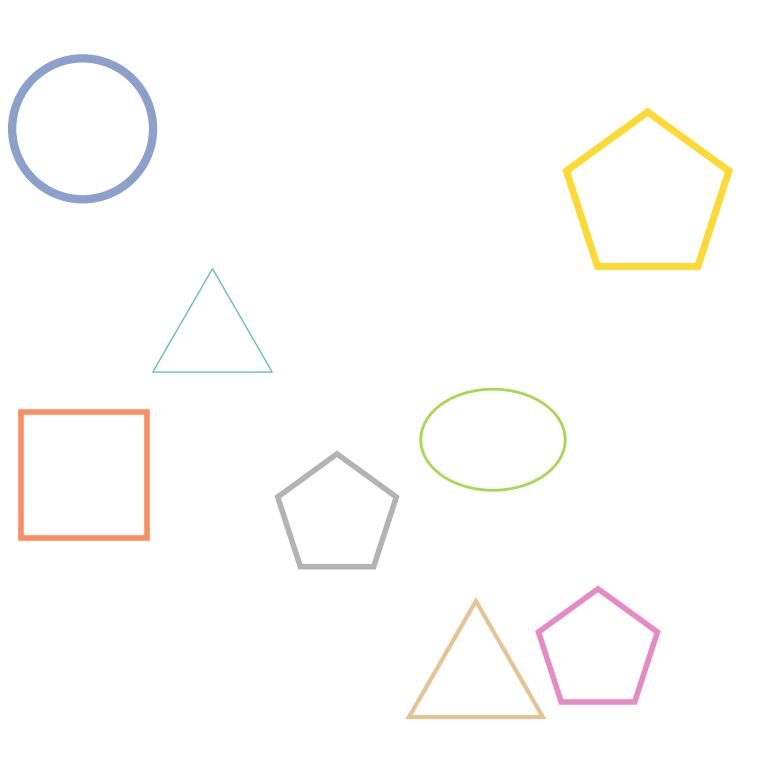[{"shape": "triangle", "thickness": 0.5, "radius": 0.45, "center": [0.276, 0.562]}, {"shape": "square", "thickness": 2, "radius": 0.41, "center": [0.109, 0.383]}, {"shape": "circle", "thickness": 3, "radius": 0.46, "center": [0.107, 0.833]}, {"shape": "pentagon", "thickness": 2, "radius": 0.41, "center": [0.777, 0.154]}, {"shape": "oval", "thickness": 1, "radius": 0.47, "center": [0.64, 0.429]}, {"shape": "pentagon", "thickness": 2.5, "radius": 0.55, "center": [0.841, 0.744]}, {"shape": "triangle", "thickness": 1.5, "radius": 0.5, "center": [0.618, 0.119]}, {"shape": "pentagon", "thickness": 2, "radius": 0.4, "center": [0.438, 0.33]}]